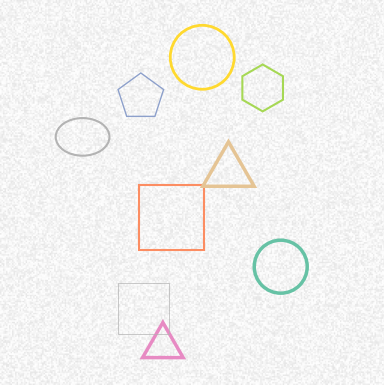[{"shape": "circle", "thickness": 2.5, "radius": 0.34, "center": [0.729, 0.307]}, {"shape": "square", "thickness": 1.5, "radius": 0.42, "center": [0.446, 0.434]}, {"shape": "pentagon", "thickness": 1, "radius": 0.31, "center": [0.366, 0.748]}, {"shape": "triangle", "thickness": 2.5, "radius": 0.3, "center": [0.423, 0.102]}, {"shape": "hexagon", "thickness": 1.5, "radius": 0.3, "center": [0.682, 0.772]}, {"shape": "circle", "thickness": 2, "radius": 0.42, "center": [0.525, 0.851]}, {"shape": "triangle", "thickness": 2.5, "radius": 0.39, "center": [0.593, 0.555]}, {"shape": "oval", "thickness": 1.5, "radius": 0.35, "center": [0.215, 0.644]}, {"shape": "square", "thickness": 0.5, "radius": 0.33, "center": [0.372, 0.199]}]